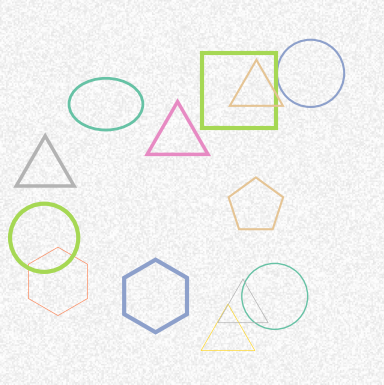[{"shape": "oval", "thickness": 2, "radius": 0.48, "center": [0.275, 0.729]}, {"shape": "circle", "thickness": 1, "radius": 0.43, "center": [0.714, 0.23]}, {"shape": "hexagon", "thickness": 0.5, "radius": 0.44, "center": [0.151, 0.269]}, {"shape": "circle", "thickness": 1.5, "radius": 0.44, "center": [0.807, 0.809]}, {"shape": "hexagon", "thickness": 3, "radius": 0.47, "center": [0.404, 0.231]}, {"shape": "triangle", "thickness": 2.5, "radius": 0.46, "center": [0.461, 0.645]}, {"shape": "circle", "thickness": 3, "radius": 0.44, "center": [0.115, 0.382]}, {"shape": "square", "thickness": 3, "radius": 0.48, "center": [0.621, 0.765]}, {"shape": "triangle", "thickness": 0.5, "radius": 0.4, "center": [0.592, 0.13]}, {"shape": "triangle", "thickness": 1.5, "radius": 0.4, "center": [0.666, 0.765]}, {"shape": "pentagon", "thickness": 1.5, "radius": 0.37, "center": [0.665, 0.465]}, {"shape": "triangle", "thickness": 0.5, "radius": 0.38, "center": [0.631, 0.2]}, {"shape": "triangle", "thickness": 2.5, "radius": 0.43, "center": [0.117, 0.56]}]